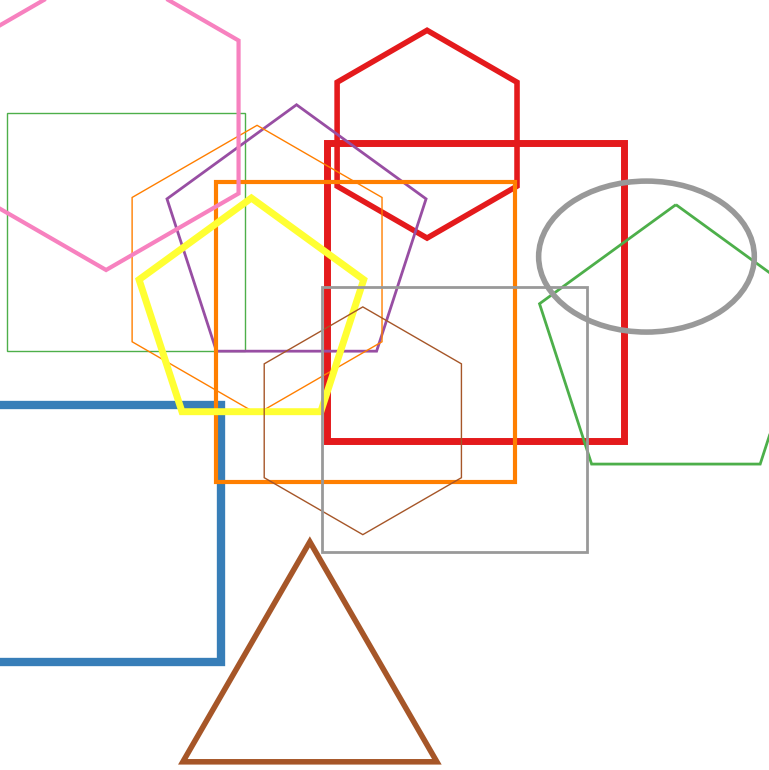[{"shape": "hexagon", "thickness": 2, "radius": 0.67, "center": [0.555, 0.826]}, {"shape": "square", "thickness": 2.5, "radius": 0.97, "center": [0.617, 0.621]}, {"shape": "square", "thickness": 3, "radius": 0.83, "center": [0.12, 0.307]}, {"shape": "pentagon", "thickness": 1, "radius": 0.93, "center": [0.878, 0.548]}, {"shape": "square", "thickness": 0.5, "radius": 0.77, "center": [0.164, 0.698]}, {"shape": "pentagon", "thickness": 1, "radius": 0.88, "center": [0.385, 0.687]}, {"shape": "hexagon", "thickness": 0.5, "radius": 0.94, "center": [0.334, 0.65]}, {"shape": "square", "thickness": 1.5, "radius": 0.97, "center": [0.475, 0.569]}, {"shape": "pentagon", "thickness": 2.5, "radius": 0.77, "center": [0.326, 0.589]}, {"shape": "hexagon", "thickness": 0.5, "radius": 0.74, "center": [0.471, 0.454]}, {"shape": "triangle", "thickness": 2, "radius": 0.95, "center": [0.402, 0.106]}, {"shape": "hexagon", "thickness": 1.5, "radius": 0.99, "center": [0.138, 0.848]}, {"shape": "oval", "thickness": 2, "radius": 0.7, "center": [0.84, 0.667]}, {"shape": "square", "thickness": 1, "radius": 0.86, "center": [0.591, 0.455]}]